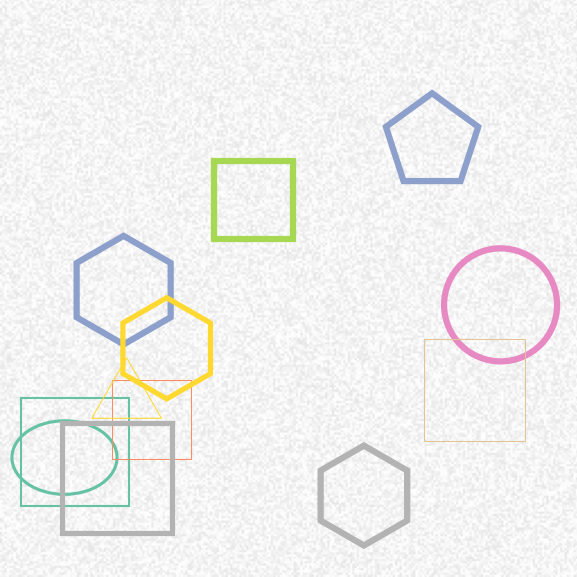[{"shape": "square", "thickness": 1, "radius": 0.47, "center": [0.13, 0.217]}, {"shape": "oval", "thickness": 1.5, "radius": 0.46, "center": [0.112, 0.207]}, {"shape": "square", "thickness": 0.5, "radius": 0.34, "center": [0.262, 0.272]}, {"shape": "pentagon", "thickness": 3, "radius": 0.42, "center": [0.748, 0.754]}, {"shape": "hexagon", "thickness": 3, "radius": 0.47, "center": [0.214, 0.497]}, {"shape": "circle", "thickness": 3, "radius": 0.49, "center": [0.867, 0.471]}, {"shape": "square", "thickness": 3, "radius": 0.34, "center": [0.439, 0.653]}, {"shape": "hexagon", "thickness": 2.5, "radius": 0.44, "center": [0.289, 0.396]}, {"shape": "triangle", "thickness": 0.5, "radius": 0.35, "center": [0.219, 0.31]}, {"shape": "square", "thickness": 0.5, "radius": 0.44, "center": [0.822, 0.323]}, {"shape": "square", "thickness": 2.5, "radius": 0.47, "center": [0.202, 0.171]}, {"shape": "hexagon", "thickness": 3, "radius": 0.43, "center": [0.63, 0.141]}]